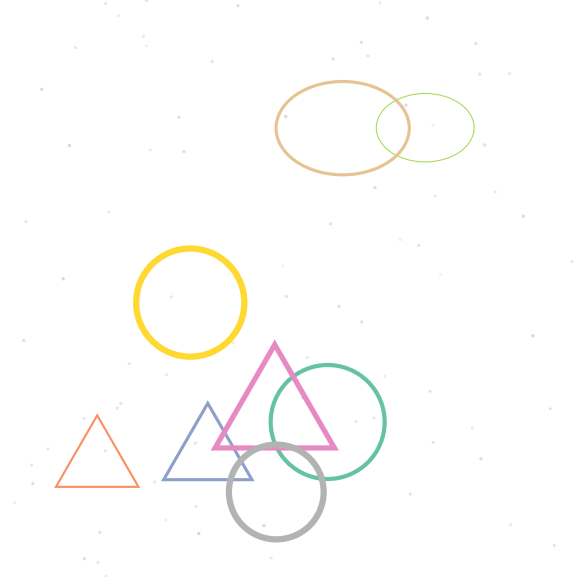[{"shape": "circle", "thickness": 2, "radius": 0.49, "center": [0.567, 0.268]}, {"shape": "triangle", "thickness": 1, "radius": 0.41, "center": [0.168, 0.197]}, {"shape": "triangle", "thickness": 1.5, "radius": 0.44, "center": [0.36, 0.213]}, {"shape": "triangle", "thickness": 2.5, "radius": 0.6, "center": [0.476, 0.283]}, {"shape": "oval", "thickness": 0.5, "radius": 0.42, "center": [0.736, 0.778]}, {"shape": "circle", "thickness": 3, "radius": 0.47, "center": [0.329, 0.475]}, {"shape": "oval", "thickness": 1.5, "radius": 0.58, "center": [0.593, 0.777]}, {"shape": "circle", "thickness": 3, "radius": 0.41, "center": [0.478, 0.147]}]